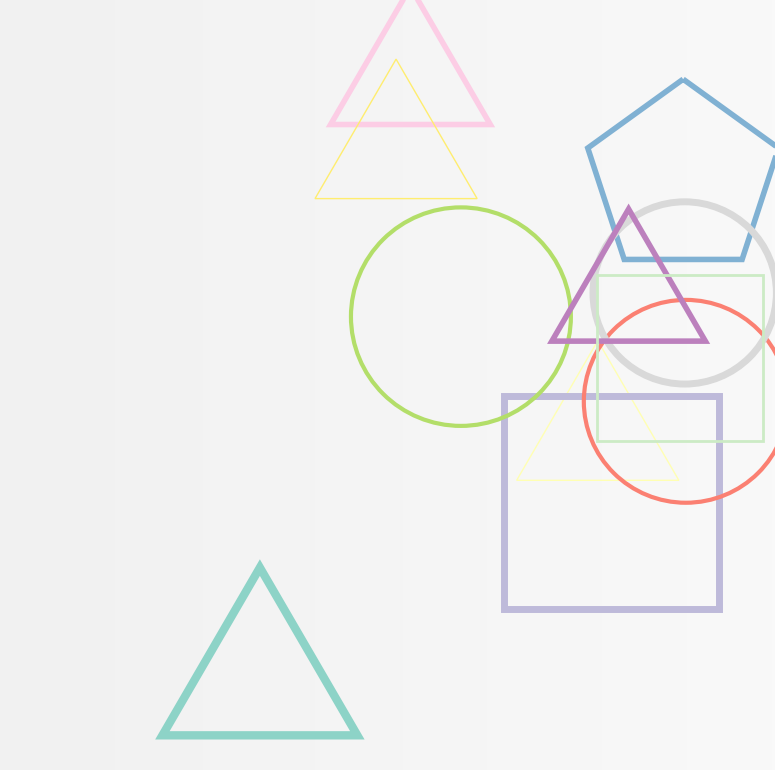[{"shape": "triangle", "thickness": 3, "radius": 0.73, "center": [0.335, 0.118]}, {"shape": "triangle", "thickness": 0.5, "radius": 0.6, "center": [0.771, 0.437]}, {"shape": "square", "thickness": 2.5, "radius": 0.69, "center": [0.789, 0.347]}, {"shape": "circle", "thickness": 1.5, "radius": 0.66, "center": [0.885, 0.479]}, {"shape": "pentagon", "thickness": 2, "radius": 0.65, "center": [0.881, 0.768]}, {"shape": "circle", "thickness": 1.5, "radius": 0.71, "center": [0.595, 0.589]}, {"shape": "triangle", "thickness": 2, "radius": 0.59, "center": [0.53, 0.898]}, {"shape": "circle", "thickness": 2.5, "radius": 0.59, "center": [0.883, 0.62]}, {"shape": "triangle", "thickness": 2, "radius": 0.57, "center": [0.811, 0.614]}, {"shape": "square", "thickness": 1, "radius": 0.54, "center": [0.878, 0.535]}, {"shape": "triangle", "thickness": 0.5, "radius": 0.6, "center": [0.511, 0.802]}]